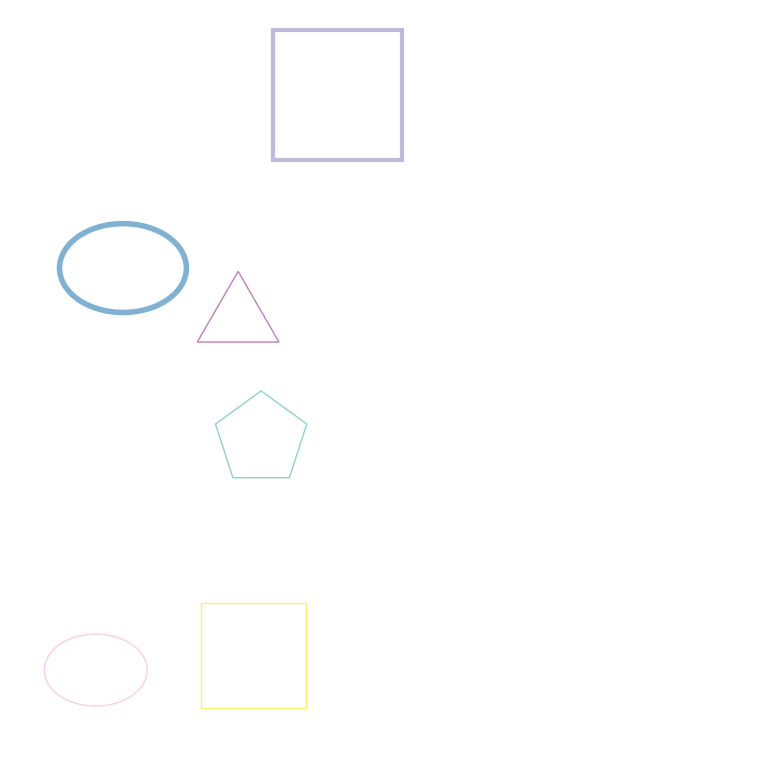[{"shape": "pentagon", "thickness": 0.5, "radius": 0.31, "center": [0.339, 0.43]}, {"shape": "square", "thickness": 1.5, "radius": 0.42, "center": [0.438, 0.877]}, {"shape": "oval", "thickness": 2, "radius": 0.41, "center": [0.16, 0.652]}, {"shape": "oval", "thickness": 0.5, "radius": 0.33, "center": [0.124, 0.13]}, {"shape": "triangle", "thickness": 0.5, "radius": 0.31, "center": [0.309, 0.586]}, {"shape": "square", "thickness": 0.5, "radius": 0.34, "center": [0.33, 0.148]}]